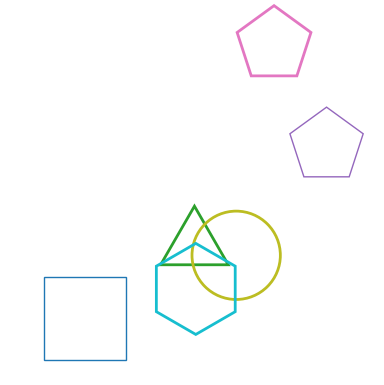[{"shape": "square", "thickness": 1, "radius": 0.54, "center": [0.22, 0.173]}, {"shape": "triangle", "thickness": 2, "radius": 0.51, "center": [0.505, 0.363]}, {"shape": "pentagon", "thickness": 1, "radius": 0.5, "center": [0.848, 0.622]}, {"shape": "pentagon", "thickness": 2, "radius": 0.5, "center": [0.712, 0.885]}, {"shape": "circle", "thickness": 2, "radius": 0.57, "center": [0.613, 0.337]}, {"shape": "hexagon", "thickness": 2, "radius": 0.59, "center": [0.509, 0.25]}]